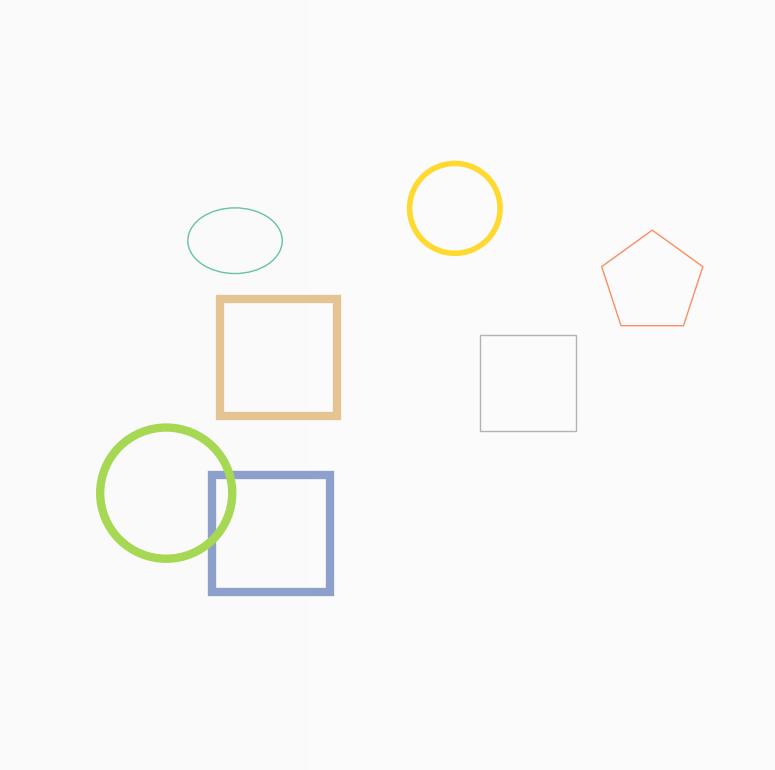[{"shape": "oval", "thickness": 0.5, "radius": 0.3, "center": [0.303, 0.687]}, {"shape": "pentagon", "thickness": 0.5, "radius": 0.34, "center": [0.842, 0.633]}, {"shape": "square", "thickness": 3, "radius": 0.38, "center": [0.35, 0.307]}, {"shape": "circle", "thickness": 3, "radius": 0.43, "center": [0.214, 0.36]}, {"shape": "circle", "thickness": 2, "radius": 0.29, "center": [0.587, 0.729]}, {"shape": "square", "thickness": 3, "radius": 0.38, "center": [0.359, 0.536]}, {"shape": "square", "thickness": 0.5, "radius": 0.31, "center": [0.681, 0.502]}]